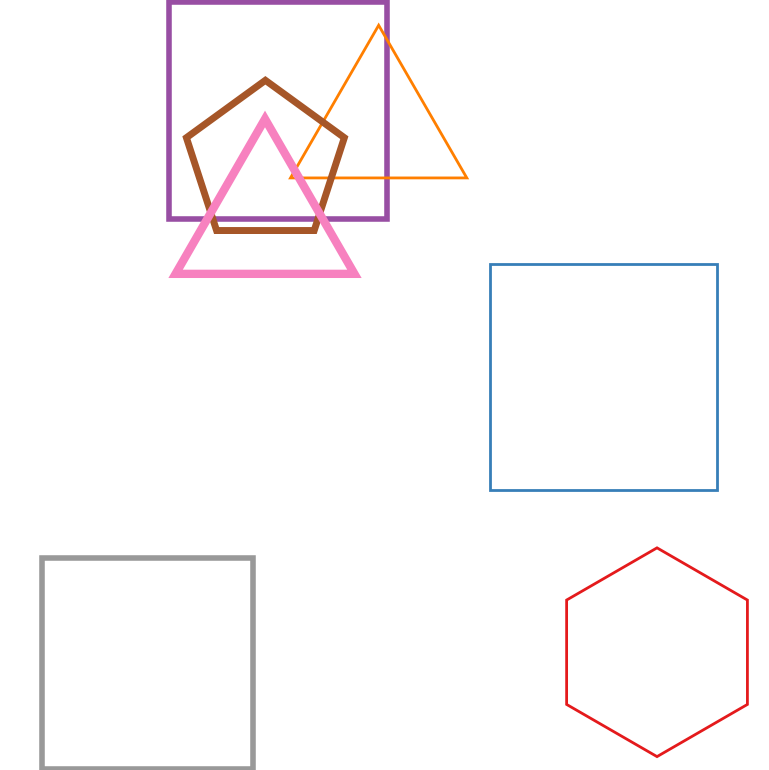[{"shape": "hexagon", "thickness": 1, "radius": 0.68, "center": [0.853, 0.153]}, {"shape": "square", "thickness": 1, "radius": 0.73, "center": [0.784, 0.51]}, {"shape": "square", "thickness": 2, "radius": 0.71, "center": [0.361, 0.857]}, {"shape": "triangle", "thickness": 1, "radius": 0.66, "center": [0.492, 0.835]}, {"shape": "pentagon", "thickness": 2.5, "radius": 0.54, "center": [0.345, 0.788]}, {"shape": "triangle", "thickness": 3, "radius": 0.67, "center": [0.344, 0.711]}, {"shape": "square", "thickness": 2, "radius": 0.69, "center": [0.191, 0.139]}]